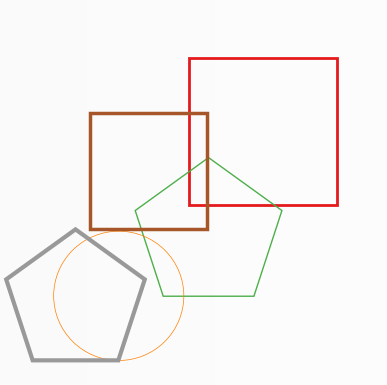[{"shape": "square", "thickness": 2, "radius": 0.96, "center": [0.679, 0.659]}, {"shape": "pentagon", "thickness": 1, "radius": 1.0, "center": [0.538, 0.392]}, {"shape": "circle", "thickness": 0.5, "radius": 0.84, "center": [0.306, 0.232]}, {"shape": "square", "thickness": 2.5, "radius": 0.75, "center": [0.384, 0.557]}, {"shape": "pentagon", "thickness": 3, "radius": 0.94, "center": [0.195, 0.216]}]